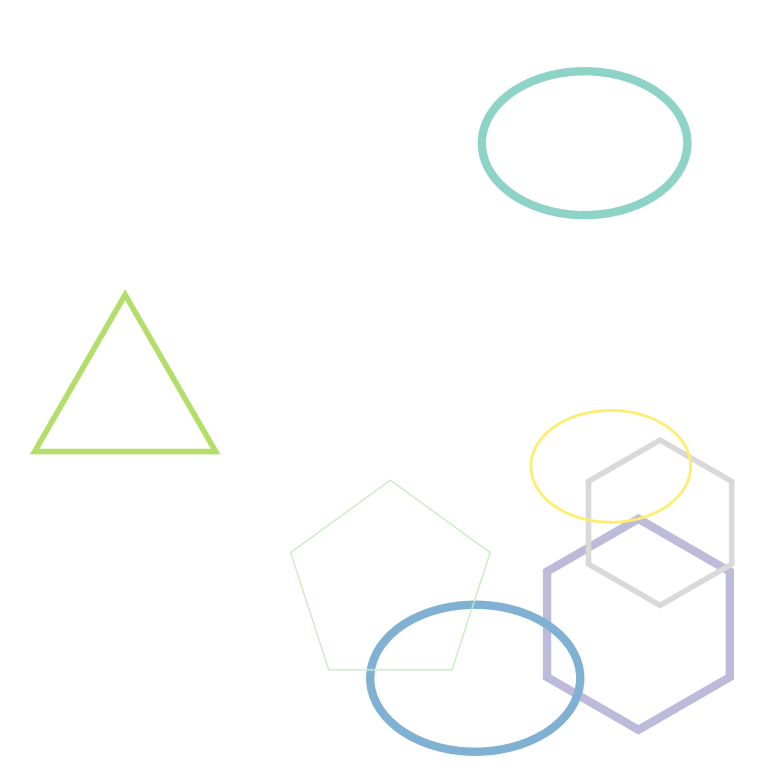[{"shape": "oval", "thickness": 3, "radius": 0.67, "center": [0.759, 0.814]}, {"shape": "hexagon", "thickness": 3, "radius": 0.69, "center": [0.829, 0.189]}, {"shape": "oval", "thickness": 3, "radius": 0.68, "center": [0.617, 0.119]}, {"shape": "triangle", "thickness": 2, "radius": 0.68, "center": [0.163, 0.481]}, {"shape": "hexagon", "thickness": 2, "radius": 0.54, "center": [0.857, 0.321]}, {"shape": "pentagon", "thickness": 0.5, "radius": 0.68, "center": [0.507, 0.24]}, {"shape": "oval", "thickness": 1, "radius": 0.52, "center": [0.793, 0.394]}]